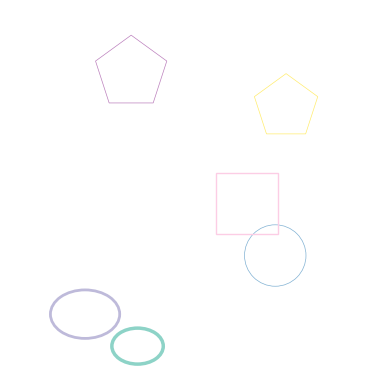[{"shape": "oval", "thickness": 2.5, "radius": 0.33, "center": [0.357, 0.101]}, {"shape": "oval", "thickness": 2, "radius": 0.45, "center": [0.221, 0.184]}, {"shape": "circle", "thickness": 0.5, "radius": 0.4, "center": [0.715, 0.336]}, {"shape": "square", "thickness": 1, "radius": 0.4, "center": [0.641, 0.472]}, {"shape": "pentagon", "thickness": 0.5, "radius": 0.49, "center": [0.341, 0.811]}, {"shape": "pentagon", "thickness": 0.5, "radius": 0.43, "center": [0.743, 0.722]}]